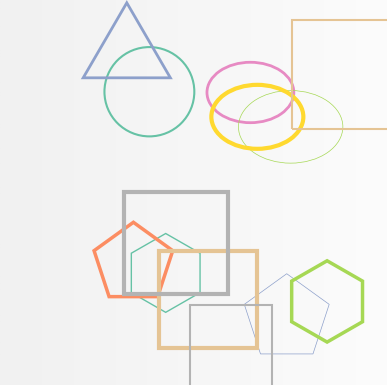[{"shape": "circle", "thickness": 1.5, "radius": 0.58, "center": [0.386, 0.762]}, {"shape": "hexagon", "thickness": 1, "radius": 0.51, "center": [0.428, 0.291]}, {"shape": "pentagon", "thickness": 2.5, "radius": 0.53, "center": [0.344, 0.316]}, {"shape": "triangle", "thickness": 2, "radius": 0.65, "center": [0.327, 0.863]}, {"shape": "pentagon", "thickness": 0.5, "radius": 0.58, "center": [0.74, 0.174]}, {"shape": "oval", "thickness": 2, "radius": 0.56, "center": [0.646, 0.76]}, {"shape": "hexagon", "thickness": 2.5, "radius": 0.53, "center": [0.844, 0.217]}, {"shape": "oval", "thickness": 0.5, "radius": 0.67, "center": [0.75, 0.671]}, {"shape": "oval", "thickness": 3, "radius": 0.59, "center": [0.664, 0.697]}, {"shape": "square", "thickness": 3, "radius": 0.63, "center": [0.537, 0.221]}, {"shape": "square", "thickness": 1.5, "radius": 0.71, "center": [0.896, 0.806]}, {"shape": "square", "thickness": 3, "radius": 0.67, "center": [0.454, 0.368]}, {"shape": "square", "thickness": 1.5, "radius": 0.53, "center": [0.595, 0.101]}]